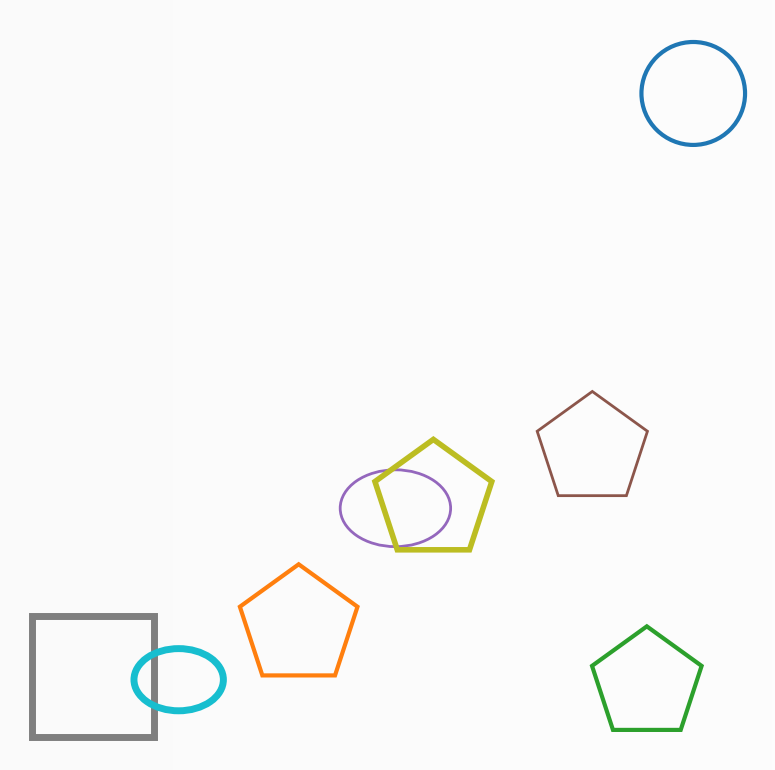[{"shape": "circle", "thickness": 1.5, "radius": 0.33, "center": [0.895, 0.879]}, {"shape": "pentagon", "thickness": 1.5, "radius": 0.4, "center": [0.385, 0.187]}, {"shape": "pentagon", "thickness": 1.5, "radius": 0.37, "center": [0.835, 0.112]}, {"shape": "oval", "thickness": 1, "radius": 0.36, "center": [0.51, 0.34]}, {"shape": "pentagon", "thickness": 1, "radius": 0.37, "center": [0.764, 0.417]}, {"shape": "square", "thickness": 2.5, "radius": 0.39, "center": [0.12, 0.121]}, {"shape": "pentagon", "thickness": 2, "radius": 0.4, "center": [0.559, 0.35]}, {"shape": "oval", "thickness": 2.5, "radius": 0.29, "center": [0.231, 0.117]}]